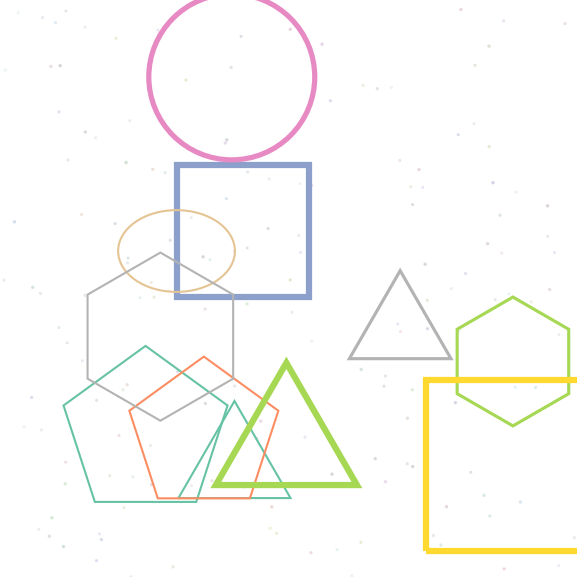[{"shape": "pentagon", "thickness": 1, "radius": 0.75, "center": [0.252, 0.251]}, {"shape": "triangle", "thickness": 1, "radius": 0.56, "center": [0.406, 0.193]}, {"shape": "pentagon", "thickness": 1, "radius": 0.68, "center": [0.353, 0.246]}, {"shape": "square", "thickness": 3, "radius": 0.57, "center": [0.421, 0.599]}, {"shape": "circle", "thickness": 2.5, "radius": 0.72, "center": [0.401, 0.866]}, {"shape": "triangle", "thickness": 3, "radius": 0.71, "center": [0.496, 0.23]}, {"shape": "hexagon", "thickness": 1.5, "radius": 0.56, "center": [0.888, 0.373]}, {"shape": "square", "thickness": 3, "radius": 0.74, "center": [0.885, 0.193]}, {"shape": "oval", "thickness": 1, "radius": 0.51, "center": [0.306, 0.564]}, {"shape": "hexagon", "thickness": 1, "radius": 0.73, "center": [0.278, 0.416]}, {"shape": "triangle", "thickness": 1.5, "radius": 0.51, "center": [0.693, 0.429]}]